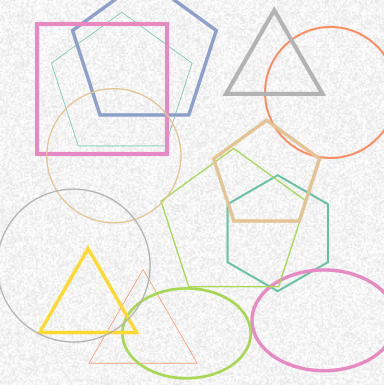[{"shape": "hexagon", "thickness": 1.5, "radius": 0.75, "center": [0.721, 0.394]}, {"shape": "pentagon", "thickness": 0.5, "radius": 0.96, "center": [0.316, 0.776]}, {"shape": "circle", "thickness": 1.5, "radius": 0.85, "center": [0.859, 0.76]}, {"shape": "triangle", "thickness": 0.5, "radius": 0.81, "center": [0.372, 0.138]}, {"shape": "pentagon", "thickness": 2.5, "radius": 0.98, "center": [0.375, 0.86]}, {"shape": "oval", "thickness": 2.5, "radius": 0.93, "center": [0.842, 0.168]}, {"shape": "square", "thickness": 3, "radius": 0.84, "center": [0.266, 0.769]}, {"shape": "pentagon", "thickness": 1, "radius": 0.99, "center": [0.607, 0.416]}, {"shape": "oval", "thickness": 2, "radius": 0.83, "center": [0.485, 0.134]}, {"shape": "triangle", "thickness": 2.5, "radius": 0.73, "center": [0.229, 0.209]}, {"shape": "circle", "thickness": 1, "radius": 0.87, "center": [0.296, 0.596]}, {"shape": "pentagon", "thickness": 2.5, "radius": 0.72, "center": [0.692, 0.543]}, {"shape": "circle", "thickness": 1, "radius": 0.99, "center": [0.191, 0.31]}, {"shape": "triangle", "thickness": 3, "radius": 0.72, "center": [0.712, 0.828]}]